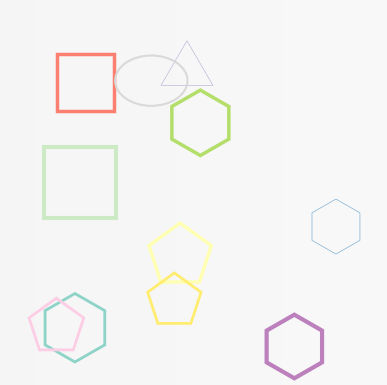[{"shape": "hexagon", "thickness": 2, "radius": 0.44, "center": [0.193, 0.149]}, {"shape": "pentagon", "thickness": 2.5, "radius": 0.42, "center": [0.465, 0.336]}, {"shape": "triangle", "thickness": 0.5, "radius": 0.39, "center": [0.482, 0.817]}, {"shape": "square", "thickness": 2.5, "radius": 0.37, "center": [0.221, 0.786]}, {"shape": "hexagon", "thickness": 0.5, "radius": 0.36, "center": [0.867, 0.411]}, {"shape": "hexagon", "thickness": 2.5, "radius": 0.42, "center": [0.517, 0.681]}, {"shape": "pentagon", "thickness": 2, "radius": 0.37, "center": [0.146, 0.151]}, {"shape": "oval", "thickness": 1.5, "radius": 0.47, "center": [0.391, 0.79]}, {"shape": "hexagon", "thickness": 3, "radius": 0.41, "center": [0.76, 0.1]}, {"shape": "square", "thickness": 3, "radius": 0.46, "center": [0.205, 0.526]}, {"shape": "pentagon", "thickness": 2, "radius": 0.36, "center": [0.45, 0.219]}]